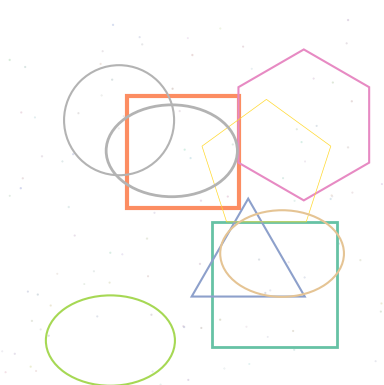[{"shape": "square", "thickness": 2, "radius": 0.81, "center": [0.713, 0.26]}, {"shape": "square", "thickness": 3, "radius": 0.73, "center": [0.476, 0.605]}, {"shape": "triangle", "thickness": 1.5, "radius": 0.85, "center": [0.645, 0.314]}, {"shape": "hexagon", "thickness": 1.5, "radius": 0.98, "center": [0.789, 0.676]}, {"shape": "oval", "thickness": 1.5, "radius": 0.84, "center": [0.287, 0.115]}, {"shape": "pentagon", "thickness": 0.5, "radius": 0.88, "center": [0.692, 0.566]}, {"shape": "oval", "thickness": 1.5, "radius": 0.8, "center": [0.733, 0.341]}, {"shape": "oval", "thickness": 2, "radius": 0.85, "center": [0.446, 0.608]}, {"shape": "circle", "thickness": 1.5, "radius": 0.71, "center": [0.309, 0.688]}]